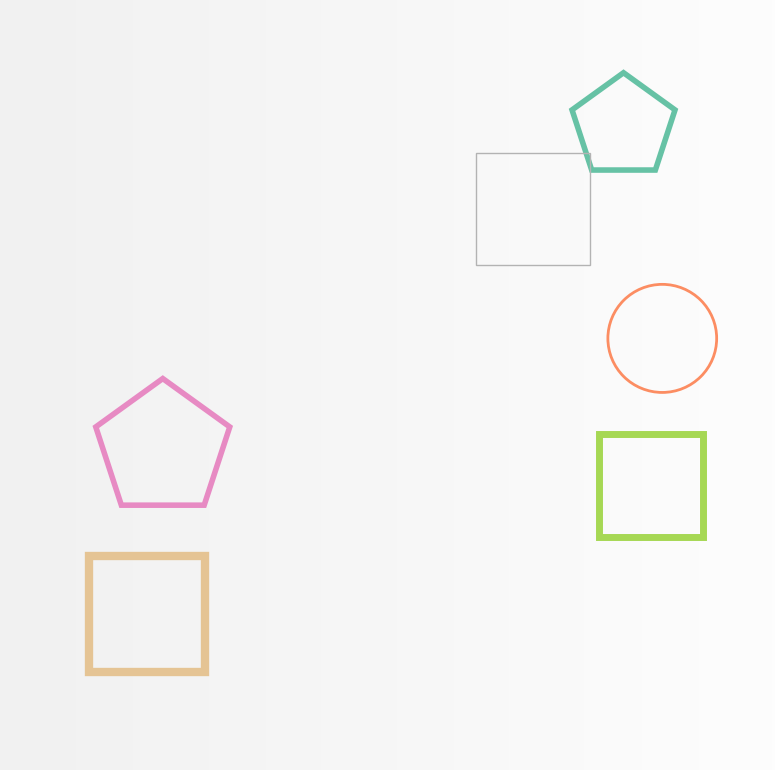[{"shape": "pentagon", "thickness": 2, "radius": 0.35, "center": [0.805, 0.836]}, {"shape": "circle", "thickness": 1, "radius": 0.35, "center": [0.855, 0.561]}, {"shape": "pentagon", "thickness": 2, "radius": 0.45, "center": [0.21, 0.417]}, {"shape": "square", "thickness": 2.5, "radius": 0.34, "center": [0.84, 0.37]}, {"shape": "square", "thickness": 3, "radius": 0.37, "center": [0.19, 0.203]}, {"shape": "square", "thickness": 0.5, "radius": 0.37, "center": [0.687, 0.729]}]